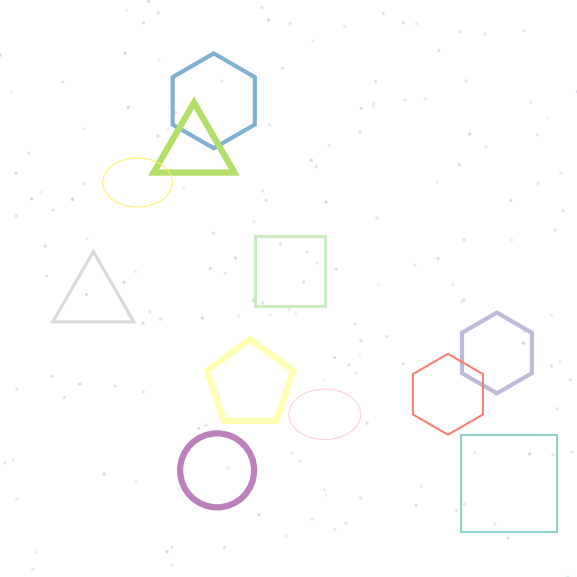[{"shape": "square", "thickness": 1, "radius": 0.42, "center": [0.881, 0.161]}, {"shape": "pentagon", "thickness": 3, "radius": 0.39, "center": [0.433, 0.334]}, {"shape": "hexagon", "thickness": 2, "radius": 0.35, "center": [0.86, 0.388]}, {"shape": "hexagon", "thickness": 1, "radius": 0.35, "center": [0.776, 0.316]}, {"shape": "hexagon", "thickness": 2, "radius": 0.41, "center": [0.37, 0.825]}, {"shape": "triangle", "thickness": 3, "radius": 0.4, "center": [0.336, 0.741]}, {"shape": "oval", "thickness": 0.5, "radius": 0.31, "center": [0.563, 0.282]}, {"shape": "triangle", "thickness": 1.5, "radius": 0.41, "center": [0.162, 0.482]}, {"shape": "circle", "thickness": 3, "radius": 0.32, "center": [0.376, 0.185]}, {"shape": "square", "thickness": 1.5, "radius": 0.3, "center": [0.502, 0.529]}, {"shape": "oval", "thickness": 0.5, "radius": 0.3, "center": [0.238, 0.683]}]